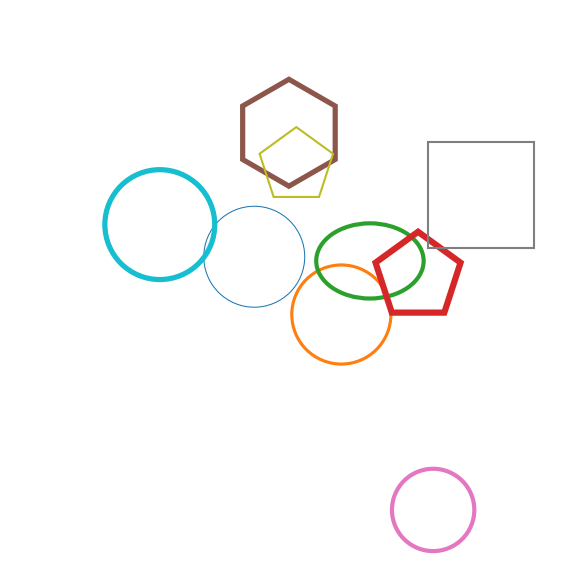[{"shape": "circle", "thickness": 0.5, "radius": 0.44, "center": [0.44, 0.555]}, {"shape": "circle", "thickness": 1.5, "radius": 0.43, "center": [0.591, 0.455]}, {"shape": "oval", "thickness": 2, "radius": 0.47, "center": [0.641, 0.547]}, {"shape": "pentagon", "thickness": 3, "radius": 0.39, "center": [0.724, 0.52]}, {"shape": "hexagon", "thickness": 2.5, "radius": 0.46, "center": [0.5, 0.769]}, {"shape": "circle", "thickness": 2, "radius": 0.36, "center": [0.75, 0.116]}, {"shape": "square", "thickness": 1, "radius": 0.46, "center": [0.833, 0.661]}, {"shape": "pentagon", "thickness": 1, "radius": 0.33, "center": [0.513, 0.712]}, {"shape": "circle", "thickness": 2.5, "radius": 0.48, "center": [0.277, 0.61]}]